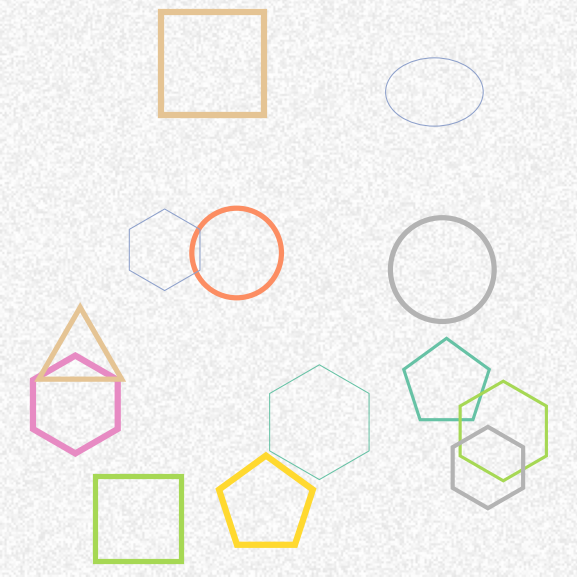[{"shape": "pentagon", "thickness": 1.5, "radius": 0.39, "center": [0.773, 0.335]}, {"shape": "hexagon", "thickness": 0.5, "radius": 0.5, "center": [0.553, 0.268]}, {"shape": "circle", "thickness": 2.5, "radius": 0.39, "center": [0.41, 0.561]}, {"shape": "oval", "thickness": 0.5, "radius": 0.42, "center": [0.752, 0.84]}, {"shape": "hexagon", "thickness": 0.5, "radius": 0.35, "center": [0.285, 0.567]}, {"shape": "hexagon", "thickness": 3, "radius": 0.42, "center": [0.13, 0.299]}, {"shape": "hexagon", "thickness": 1.5, "radius": 0.43, "center": [0.871, 0.253]}, {"shape": "square", "thickness": 2.5, "radius": 0.37, "center": [0.239, 0.102]}, {"shape": "pentagon", "thickness": 3, "radius": 0.43, "center": [0.461, 0.125]}, {"shape": "square", "thickness": 3, "radius": 0.45, "center": [0.368, 0.889]}, {"shape": "triangle", "thickness": 2.5, "radius": 0.41, "center": [0.139, 0.384]}, {"shape": "hexagon", "thickness": 2, "radius": 0.35, "center": [0.845, 0.19]}, {"shape": "circle", "thickness": 2.5, "radius": 0.45, "center": [0.766, 0.532]}]